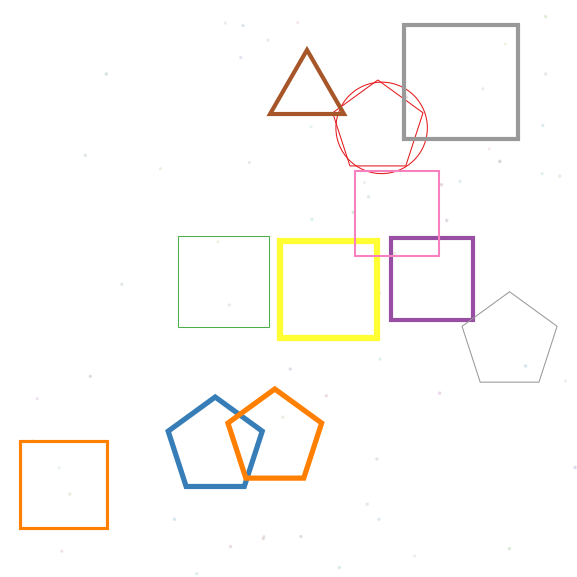[{"shape": "pentagon", "thickness": 0.5, "radius": 0.41, "center": [0.654, 0.778]}, {"shape": "circle", "thickness": 0.5, "radius": 0.4, "center": [0.661, 0.778]}, {"shape": "pentagon", "thickness": 2.5, "radius": 0.43, "center": [0.373, 0.226]}, {"shape": "square", "thickness": 0.5, "radius": 0.4, "center": [0.387, 0.512]}, {"shape": "square", "thickness": 2, "radius": 0.35, "center": [0.748, 0.516]}, {"shape": "pentagon", "thickness": 2.5, "radius": 0.43, "center": [0.476, 0.24]}, {"shape": "square", "thickness": 1.5, "radius": 0.38, "center": [0.11, 0.16]}, {"shape": "square", "thickness": 3, "radius": 0.42, "center": [0.568, 0.498]}, {"shape": "triangle", "thickness": 2, "radius": 0.37, "center": [0.532, 0.839]}, {"shape": "square", "thickness": 1, "radius": 0.37, "center": [0.688, 0.629]}, {"shape": "pentagon", "thickness": 0.5, "radius": 0.43, "center": [0.882, 0.407]}, {"shape": "square", "thickness": 2, "radius": 0.49, "center": [0.799, 0.857]}]